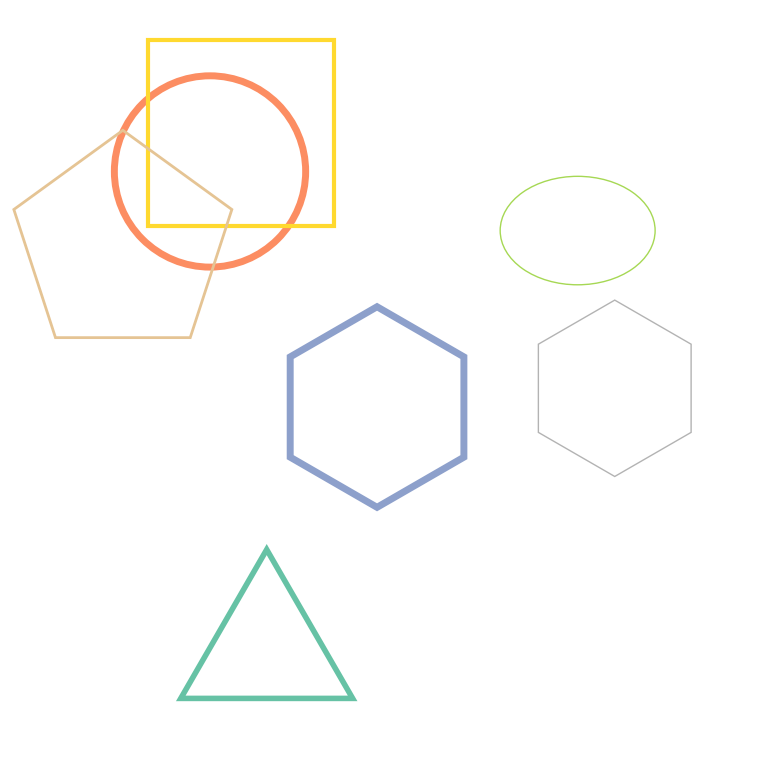[{"shape": "triangle", "thickness": 2, "radius": 0.64, "center": [0.346, 0.157]}, {"shape": "circle", "thickness": 2.5, "radius": 0.62, "center": [0.273, 0.777]}, {"shape": "hexagon", "thickness": 2.5, "radius": 0.65, "center": [0.49, 0.471]}, {"shape": "oval", "thickness": 0.5, "radius": 0.5, "center": [0.75, 0.701]}, {"shape": "square", "thickness": 1.5, "radius": 0.6, "center": [0.313, 0.827]}, {"shape": "pentagon", "thickness": 1, "radius": 0.74, "center": [0.16, 0.682]}, {"shape": "hexagon", "thickness": 0.5, "radius": 0.57, "center": [0.798, 0.496]}]